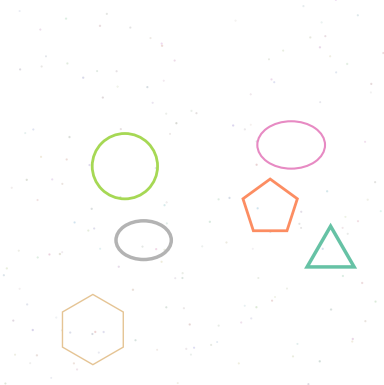[{"shape": "triangle", "thickness": 2.5, "radius": 0.35, "center": [0.859, 0.342]}, {"shape": "pentagon", "thickness": 2, "radius": 0.37, "center": [0.702, 0.461]}, {"shape": "oval", "thickness": 1.5, "radius": 0.44, "center": [0.756, 0.624]}, {"shape": "circle", "thickness": 2, "radius": 0.42, "center": [0.324, 0.568]}, {"shape": "hexagon", "thickness": 1, "radius": 0.46, "center": [0.241, 0.144]}, {"shape": "oval", "thickness": 2.5, "radius": 0.36, "center": [0.373, 0.376]}]